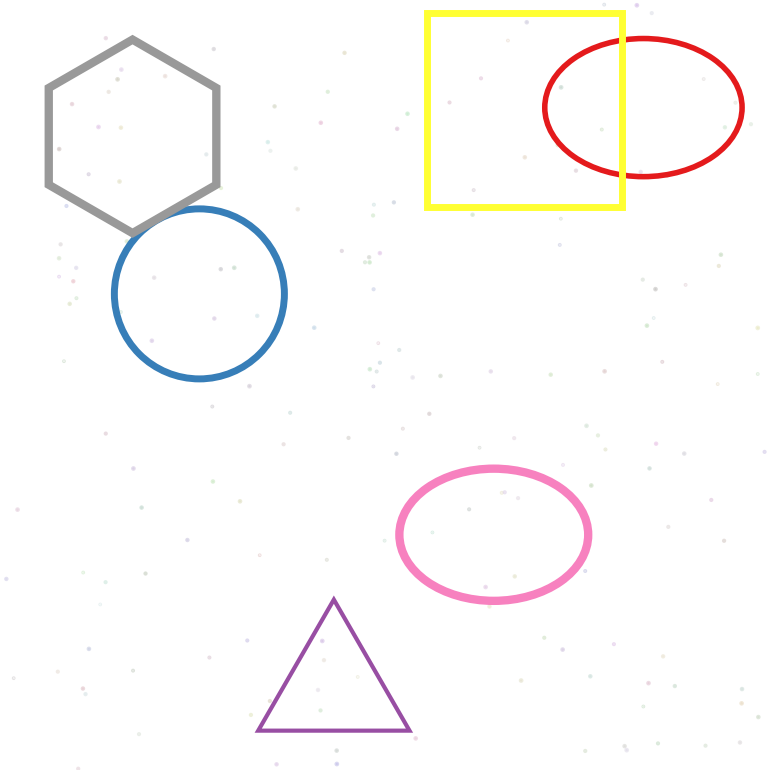[{"shape": "oval", "thickness": 2, "radius": 0.64, "center": [0.836, 0.86]}, {"shape": "circle", "thickness": 2.5, "radius": 0.55, "center": [0.259, 0.618]}, {"shape": "triangle", "thickness": 1.5, "radius": 0.57, "center": [0.434, 0.108]}, {"shape": "square", "thickness": 2.5, "radius": 0.63, "center": [0.681, 0.857]}, {"shape": "oval", "thickness": 3, "radius": 0.61, "center": [0.641, 0.306]}, {"shape": "hexagon", "thickness": 3, "radius": 0.63, "center": [0.172, 0.823]}]